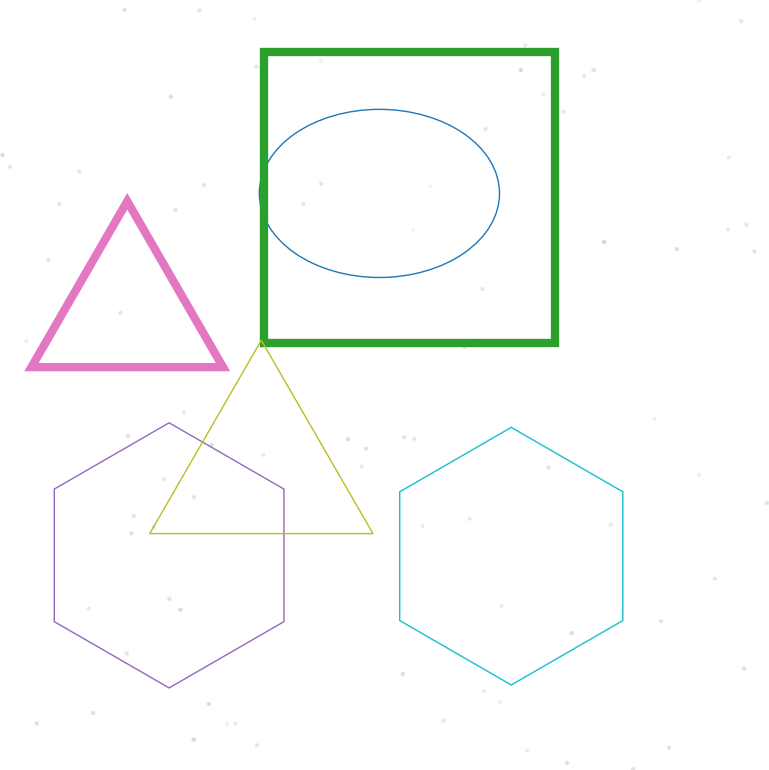[{"shape": "oval", "thickness": 0.5, "radius": 0.78, "center": [0.493, 0.749]}, {"shape": "square", "thickness": 3, "radius": 0.94, "center": [0.532, 0.744]}, {"shape": "hexagon", "thickness": 0.5, "radius": 0.86, "center": [0.22, 0.279]}, {"shape": "triangle", "thickness": 3, "radius": 0.72, "center": [0.165, 0.595]}, {"shape": "triangle", "thickness": 0.5, "radius": 0.84, "center": [0.339, 0.391]}, {"shape": "hexagon", "thickness": 0.5, "radius": 0.84, "center": [0.664, 0.278]}]